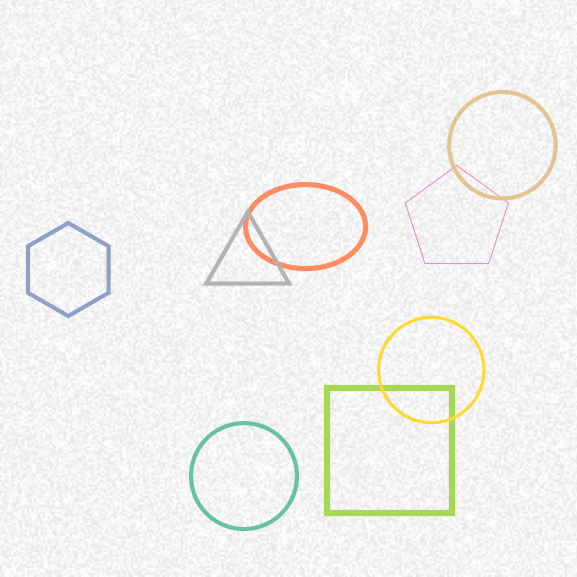[{"shape": "circle", "thickness": 2, "radius": 0.46, "center": [0.422, 0.175]}, {"shape": "oval", "thickness": 2.5, "radius": 0.52, "center": [0.529, 0.607]}, {"shape": "hexagon", "thickness": 2, "radius": 0.4, "center": [0.118, 0.532]}, {"shape": "pentagon", "thickness": 0.5, "radius": 0.47, "center": [0.791, 0.619]}, {"shape": "square", "thickness": 3, "radius": 0.54, "center": [0.675, 0.22]}, {"shape": "circle", "thickness": 1.5, "radius": 0.46, "center": [0.747, 0.358]}, {"shape": "circle", "thickness": 2, "radius": 0.46, "center": [0.87, 0.748]}, {"shape": "triangle", "thickness": 2, "radius": 0.41, "center": [0.429, 0.55]}]